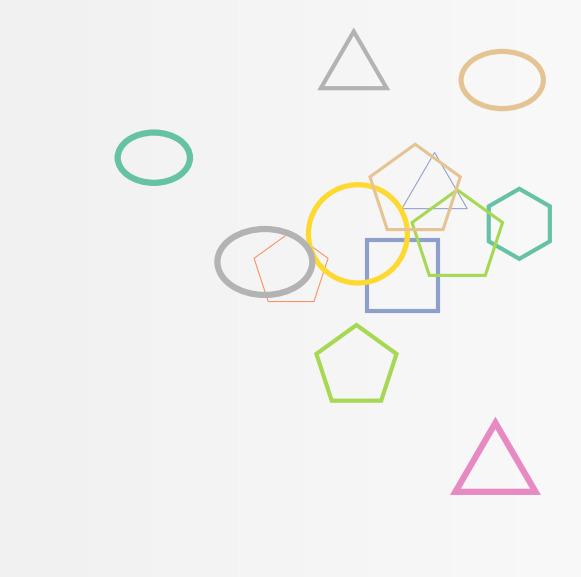[{"shape": "oval", "thickness": 3, "radius": 0.31, "center": [0.265, 0.726]}, {"shape": "hexagon", "thickness": 2, "radius": 0.3, "center": [0.893, 0.612]}, {"shape": "pentagon", "thickness": 0.5, "radius": 0.33, "center": [0.501, 0.531]}, {"shape": "square", "thickness": 2, "radius": 0.3, "center": [0.692, 0.522]}, {"shape": "triangle", "thickness": 0.5, "radius": 0.32, "center": [0.748, 0.67]}, {"shape": "triangle", "thickness": 3, "radius": 0.4, "center": [0.852, 0.187]}, {"shape": "pentagon", "thickness": 1.5, "radius": 0.41, "center": [0.787, 0.588]}, {"shape": "pentagon", "thickness": 2, "radius": 0.36, "center": [0.613, 0.364]}, {"shape": "circle", "thickness": 2.5, "radius": 0.43, "center": [0.616, 0.594]}, {"shape": "oval", "thickness": 2.5, "radius": 0.35, "center": [0.864, 0.861]}, {"shape": "pentagon", "thickness": 1.5, "radius": 0.41, "center": [0.714, 0.668]}, {"shape": "triangle", "thickness": 2, "radius": 0.33, "center": [0.609, 0.879]}, {"shape": "oval", "thickness": 3, "radius": 0.41, "center": [0.456, 0.545]}]